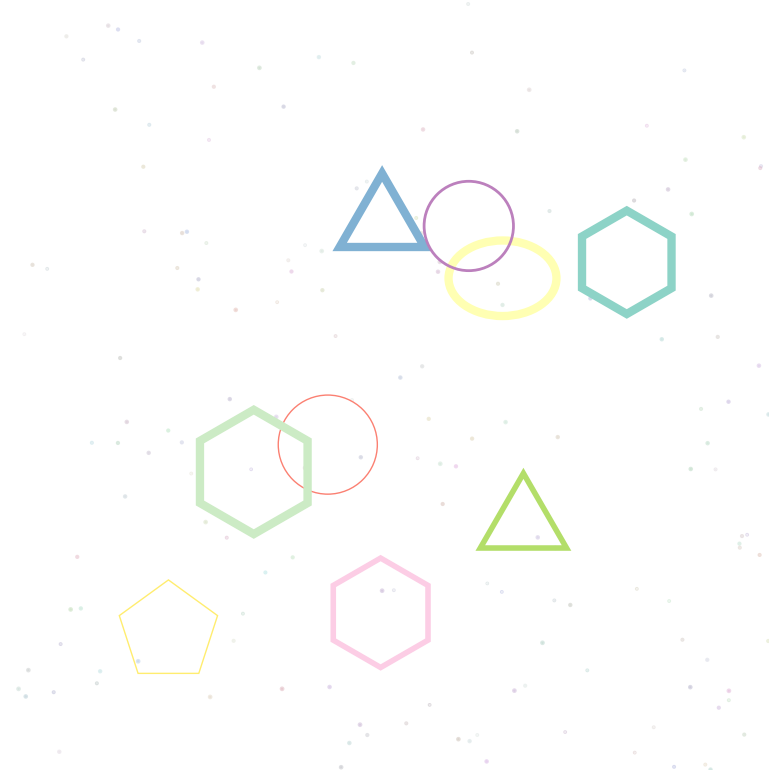[{"shape": "hexagon", "thickness": 3, "radius": 0.34, "center": [0.814, 0.659]}, {"shape": "oval", "thickness": 3, "radius": 0.35, "center": [0.653, 0.639]}, {"shape": "circle", "thickness": 0.5, "radius": 0.32, "center": [0.426, 0.423]}, {"shape": "triangle", "thickness": 3, "radius": 0.32, "center": [0.496, 0.711]}, {"shape": "triangle", "thickness": 2, "radius": 0.32, "center": [0.68, 0.321]}, {"shape": "hexagon", "thickness": 2, "radius": 0.36, "center": [0.494, 0.204]}, {"shape": "circle", "thickness": 1, "radius": 0.29, "center": [0.609, 0.707]}, {"shape": "hexagon", "thickness": 3, "radius": 0.4, "center": [0.33, 0.387]}, {"shape": "pentagon", "thickness": 0.5, "radius": 0.34, "center": [0.219, 0.18]}]